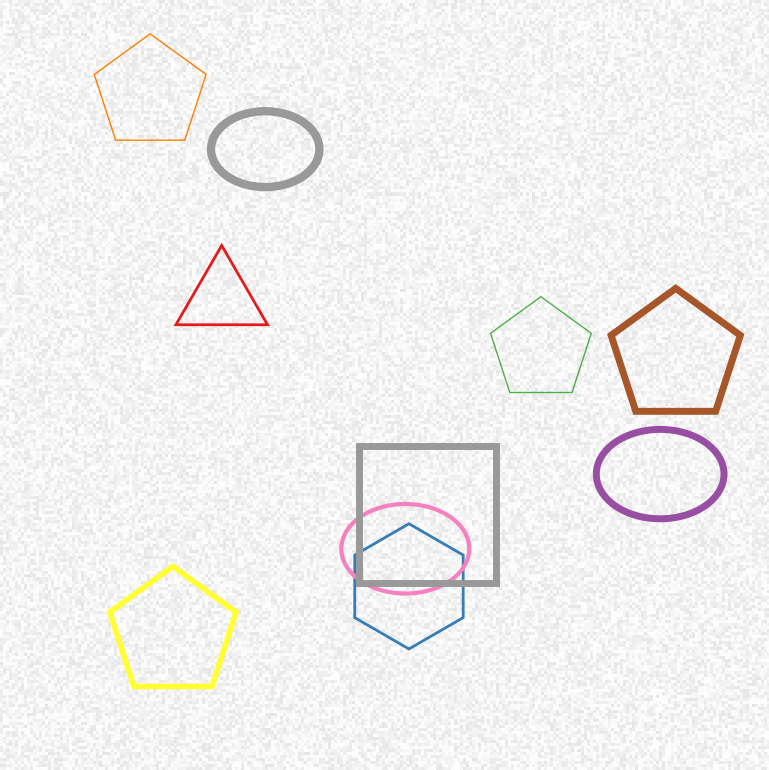[{"shape": "triangle", "thickness": 1, "radius": 0.34, "center": [0.288, 0.613]}, {"shape": "hexagon", "thickness": 1, "radius": 0.41, "center": [0.531, 0.239]}, {"shape": "pentagon", "thickness": 0.5, "radius": 0.34, "center": [0.702, 0.546]}, {"shape": "oval", "thickness": 2.5, "radius": 0.41, "center": [0.857, 0.384]}, {"shape": "pentagon", "thickness": 0.5, "radius": 0.38, "center": [0.195, 0.88]}, {"shape": "pentagon", "thickness": 2, "radius": 0.43, "center": [0.225, 0.178]}, {"shape": "pentagon", "thickness": 2.5, "radius": 0.44, "center": [0.878, 0.537]}, {"shape": "oval", "thickness": 1.5, "radius": 0.42, "center": [0.526, 0.287]}, {"shape": "oval", "thickness": 3, "radius": 0.35, "center": [0.344, 0.806]}, {"shape": "square", "thickness": 2.5, "radius": 0.45, "center": [0.556, 0.332]}]